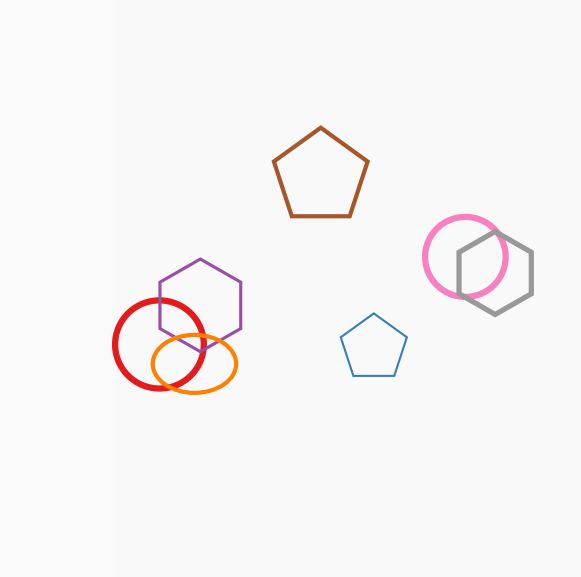[{"shape": "circle", "thickness": 3, "radius": 0.38, "center": [0.274, 0.403]}, {"shape": "pentagon", "thickness": 1, "radius": 0.3, "center": [0.643, 0.397]}, {"shape": "hexagon", "thickness": 1.5, "radius": 0.4, "center": [0.345, 0.47]}, {"shape": "oval", "thickness": 2, "radius": 0.36, "center": [0.335, 0.369]}, {"shape": "pentagon", "thickness": 2, "radius": 0.42, "center": [0.552, 0.693]}, {"shape": "circle", "thickness": 3, "radius": 0.35, "center": [0.801, 0.554]}, {"shape": "hexagon", "thickness": 2.5, "radius": 0.36, "center": [0.852, 0.526]}]